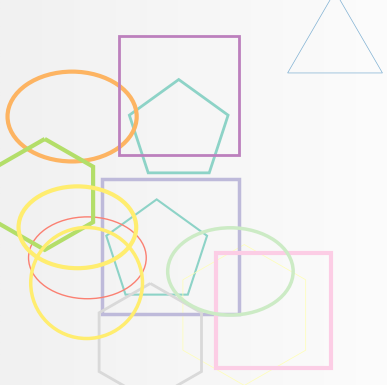[{"shape": "pentagon", "thickness": 2, "radius": 0.67, "center": [0.461, 0.659]}, {"shape": "pentagon", "thickness": 1.5, "radius": 0.68, "center": [0.404, 0.345]}, {"shape": "hexagon", "thickness": 0.5, "radius": 0.91, "center": [0.63, 0.182]}, {"shape": "square", "thickness": 2.5, "radius": 0.88, "center": [0.44, 0.36]}, {"shape": "oval", "thickness": 1, "radius": 0.76, "center": [0.226, 0.33]}, {"shape": "triangle", "thickness": 0.5, "radius": 0.71, "center": [0.865, 0.881]}, {"shape": "oval", "thickness": 3, "radius": 0.83, "center": [0.186, 0.697]}, {"shape": "hexagon", "thickness": 3, "radius": 0.72, "center": [0.116, 0.495]}, {"shape": "square", "thickness": 3, "radius": 0.75, "center": [0.706, 0.193]}, {"shape": "hexagon", "thickness": 2, "radius": 0.76, "center": [0.388, 0.111]}, {"shape": "square", "thickness": 2, "radius": 0.77, "center": [0.461, 0.752]}, {"shape": "oval", "thickness": 2.5, "radius": 0.81, "center": [0.595, 0.295]}, {"shape": "circle", "thickness": 2.5, "radius": 0.72, "center": [0.223, 0.265]}, {"shape": "oval", "thickness": 3, "radius": 0.76, "center": [0.2, 0.41]}]